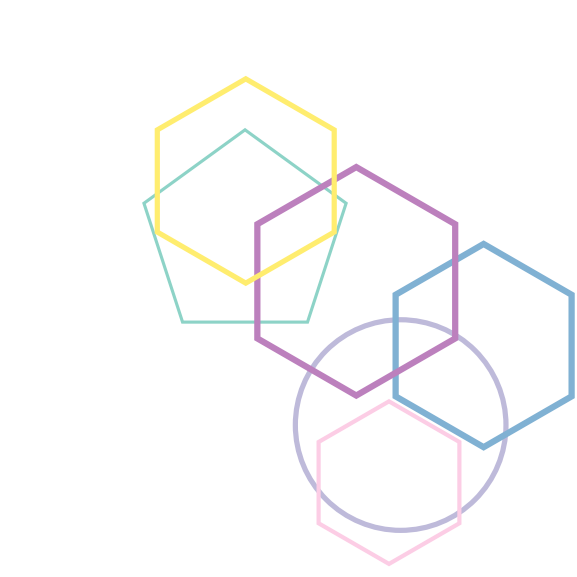[{"shape": "pentagon", "thickness": 1.5, "radius": 0.92, "center": [0.424, 0.59]}, {"shape": "circle", "thickness": 2.5, "radius": 0.91, "center": [0.694, 0.263]}, {"shape": "hexagon", "thickness": 3, "radius": 0.88, "center": [0.837, 0.401]}, {"shape": "hexagon", "thickness": 2, "radius": 0.7, "center": [0.674, 0.163]}, {"shape": "hexagon", "thickness": 3, "radius": 0.99, "center": [0.617, 0.512]}, {"shape": "hexagon", "thickness": 2.5, "radius": 0.88, "center": [0.426, 0.686]}]